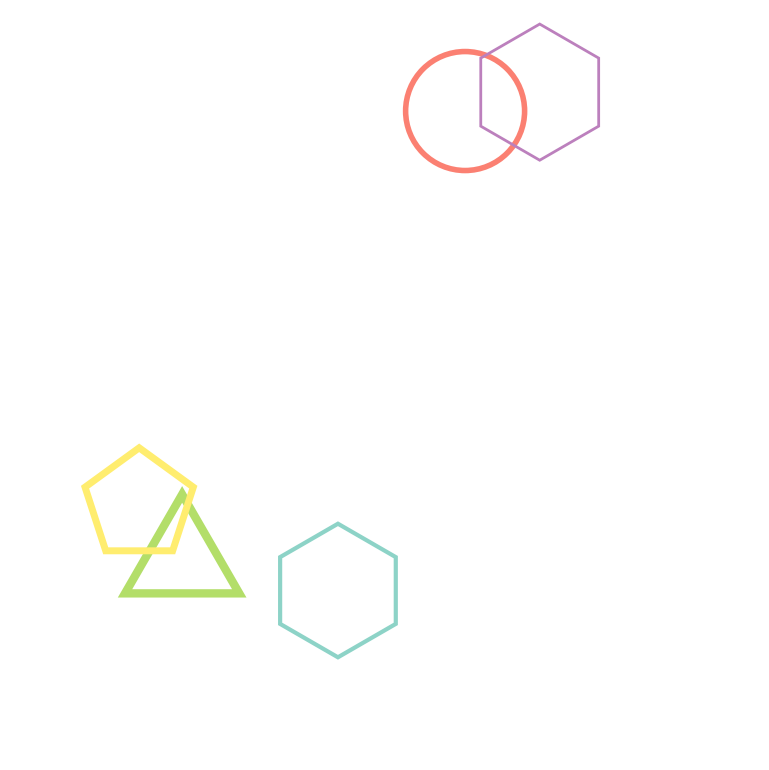[{"shape": "hexagon", "thickness": 1.5, "radius": 0.43, "center": [0.439, 0.233]}, {"shape": "circle", "thickness": 2, "radius": 0.39, "center": [0.604, 0.856]}, {"shape": "triangle", "thickness": 3, "radius": 0.43, "center": [0.237, 0.272]}, {"shape": "hexagon", "thickness": 1, "radius": 0.44, "center": [0.701, 0.88]}, {"shape": "pentagon", "thickness": 2.5, "radius": 0.37, "center": [0.181, 0.344]}]